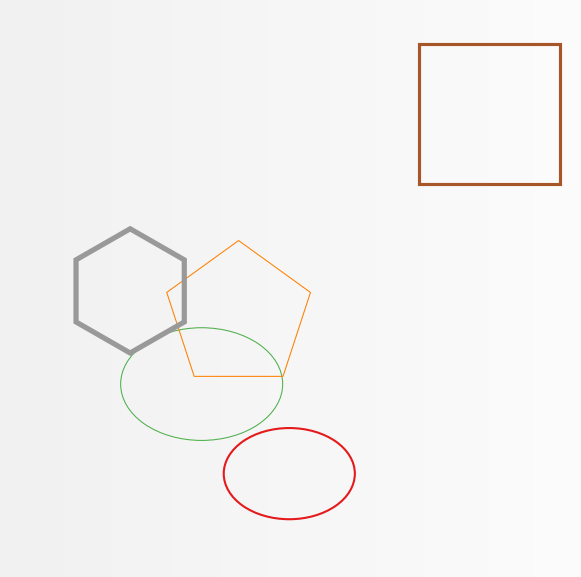[{"shape": "oval", "thickness": 1, "radius": 0.56, "center": [0.498, 0.179]}, {"shape": "oval", "thickness": 0.5, "radius": 0.7, "center": [0.347, 0.334]}, {"shape": "pentagon", "thickness": 0.5, "radius": 0.65, "center": [0.411, 0.453]}, {"shape": "square", "thickness": 1.5, "radius": 0.6, "center": [0.842, 0.801]}, {"shape": "hexagon", "thickness": 2.5, "radius": 0.54, "center": [0.224, 0.495]}]